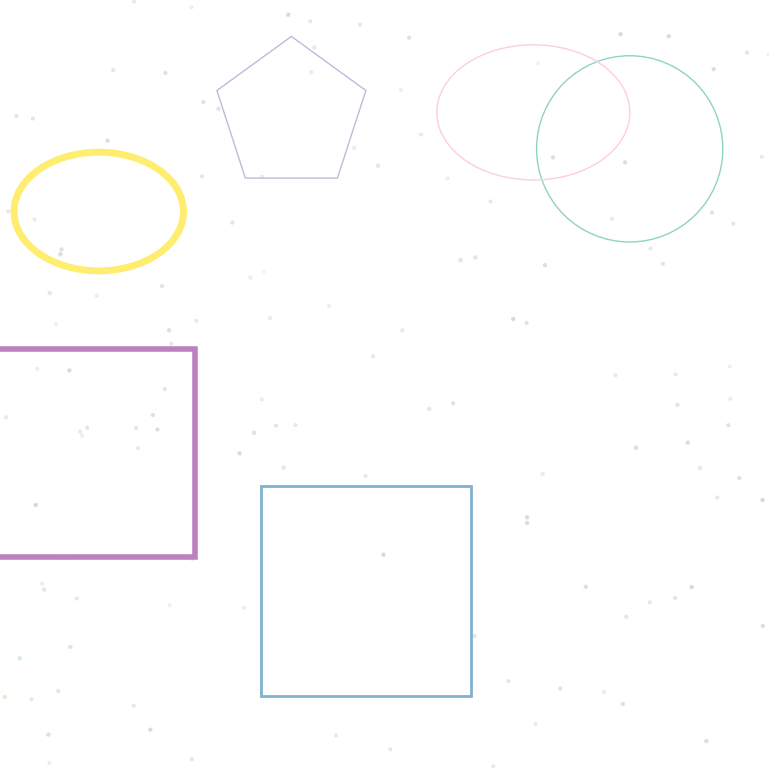[{"shape": "circle", "thickness": 0.5, "radius": 0.6, "center": [0.818, 0.807]}, {"shape": "pentagon", "thickness": 0.5, "radius": 0.51, "center": [0.378, 0.851]}, {"shape": "square", "thickness": 1, "radius": 0.68, "center": [0.476, 0.232]}, {"shape": "oval", "thickness": 0.5, "radius": 0.63, "center": [0.693, 0.854]}, {"shape": "square", "thickness": 2, "radius": 0.68, "center": [0.118, 0.412]}, {"shape": "oval", "thickness": 2.5, "radius": 0.55, "center": [0.128, 0.725]}]